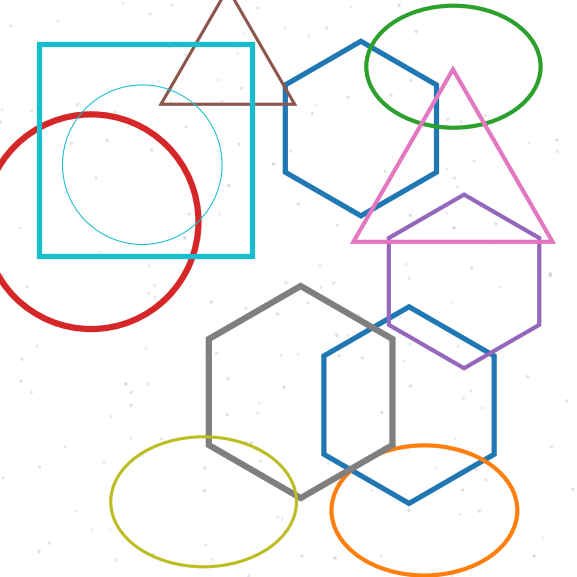[{"shape": "hexagon", "thickness": 2.5, "radius": 0.85, "center": [0.708, 0.298]}, {"shape": "hexagon", "thickness": 2.5, "radius": 0.76, "center": [0.625, 0.777]}, {"shape": "oval", "thickness": 2, "radius": 0.8, "center": [0.735, 0.115]}, {"shape": "oval", "thickness": 2, "radius": 0.75, "center": [0.785, 0.884]}, {"shape": "circle", "thickness": 3, "radius": 0.93, "center": [0.158, 0.615]}, {"shape": "hexagon", "thickness": 2, "radius": 0.75, "center": [0.804, 0.512]}, {"shape": "triangle", "thickness": 1.5, "radius": 0.67, "center": [0.394, 0.885]}, {"shape": "triangle", "thickness": 2, "radius": 1.0, "center": [0.784, 0.68]}, {"shape": "hexagon", "thickness": 3, "radius": 0.92, "center": [0.521, 0.32]}, {"shape": "oval", "thickness": 1.5, "radius": 0.8, "center": [0.353, 0.13]}, {"shape": "square", "thickness": 2.5, "radius": 0.92, "center": [0.252, 0.739]}, {"shape": "circle", "thickness": 0.5, "radius": 0.69, "center": [0.246, 0.714]}]